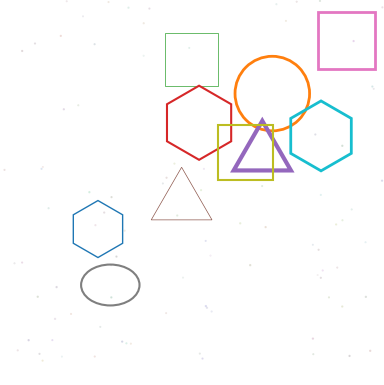[{"shape": "hexagon", "thickness": 1, "radius": 0.37, "center": [0.254, 0.405]}, {"shape": "circle", "thickness": 2, "radius": 0.48, "center": [0.707, 0.757]}, {"shape": "square", "thickness": 0.5, "radius": 0.35, "center": [0.497, 0.845]}, {"shape": "hexagon", "thickness": 1.5, "radius": 0.48, "center": [0.517, 0.681]}, {"shape": "triangle", "thickness": 3, "radius": 0.43, "center": [0.681, 0.6]}, {"shape": "triangle", "thickness": 0.5, "radius": 0.46, "center": [0.472, 0.474]}, {"shape": "square", "thickness": 2, "radius": 0.37, "center": [0.9, 0.895]}, {"shape": "oval", "thickness": 1.5, "radius": 0.38, "center": [0.287, 0.26]}, {"shape": "square", "thickness": 1.5, "radius": 0.35, "center": [0.638, 0.603]}, {"shape": "hexagon", "thickness": 2, "radius": 0.45, "center": [0.834, 0.647]}]